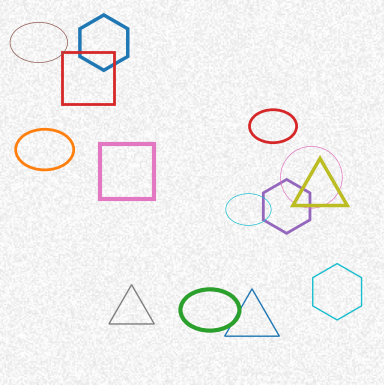[{"shape": "hexagon", "thickness": 2.5, "radius": 0.36, "center": [0.27, 0.889]}, {"shape": "triangle", "thickness": 1, "radius": 0.41, "center": [0.655, 0.168]}, {"shape": "oval", "thickness": 2, "radius": 0.38, "center": [0.116, 0.611]}, {"shape": "oval", "thickness": 3, "radius": 0.38, "center": [0.545, 0.195]}, {"shape": "square", "thickness": 2, "radius": 0.34, "center": [0.228, 0.798]}, {"shape": "oval", "thickness": 2, "radius": 0.31, "center": [0.709, 0.672]}, {"shape": "hexagon", "thickness": 2, "radius": 0.35, "center": [0.745, 0.464]}, {"shape": "oval", "thickness": 0.5, "radius": 0.37, "center": [0.101, 0.89]}, {"shape": "circle", "thickness": 0.5, "radius": 0.4, "center": [0.809, 0.54]}, {"shape": "square", "thickness": 3, "radius": 0.35, "center": [0.33, 0.554]}, {"shape": "triangle", "thickness": 1, "radius": 0.34, "center": [0.342, 0.193]}, {"shape": "triangle", "thickness": 2.5, "radius": 0.41, "center": [0.831, 0.507]}, {"shape": "hexagon", "thickness": 1, "radius": 0.37, "center": [0.876, 0.242]}, {"shape": "oval", "thickness": 0.5, "radius": 0.29, "center": [0.645, 0.456]}]